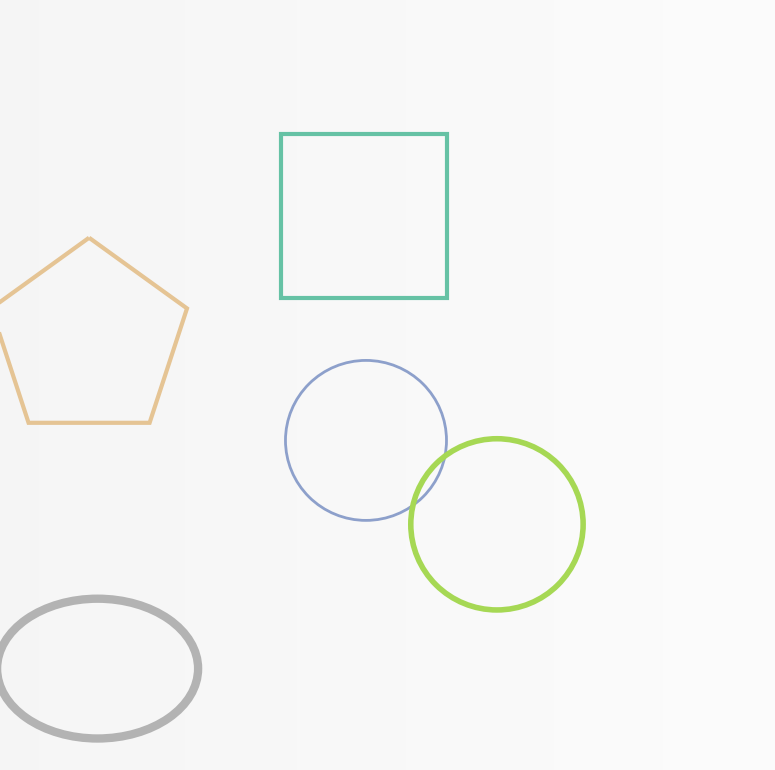[{"shape": "square", "thickness": 1.5, "radius": 0.53, "center": [0.47, 0.72]}, {"shape": "circle", "thickness": 1, "radius": 0.52, "center": [0.472, 0.428]}, {"shape": "circle", "thickness": 2, "radius": 0.56, "center": [0.641, 0.319]}, {"shape": "pentagon", "thickness": 1.5, "radius": 0.66, "center": [0.115, 0.558]}, {"shape": "oval", "thickness": 3, "radius": 0.65, "center": [0.126, 0.132]}]